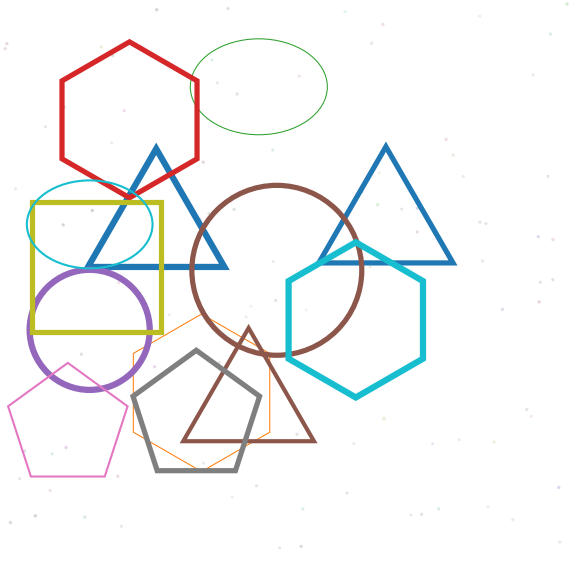[{"shape": "triangle", "thickness": 2.5, "radius": 0.67, "center": [0.668, 0.611]}, {"shape": "triangle", "thickness": 3, "radius": 0.68, "center": [0.27, 0.605]}, {"shape": "hexagon", "thickness": 0.5, "radius": 0.68, "center": [0.349, 0.319]}, {"shape": "oval", "thickness": 0.5, "radius": 0.59, "center": [0.448, 0.849]}, {"shape": "hexagon", "thickness": 2.5, "radius": 0.68, "center": [0.224, 0.792]}, {"shape": "circle", "thickness": 3, "radius": 0.52, "center": [0.155, 0.428]}, {"shape": "triangle", "thickness": 2, "radius": 0.65, "center": [0.43, 0.3]}, {"shape": "circle", "thickness": 2.5, "radius": 0.74, "center": [0.479, 0.531]}, {"shape": "pentagon", "thickness": 1, "radius": 0.54, "center": [0.117, 0.262]}, {"shape": "pentagon", "thickness": 2.5, "radius": 0.58, "center": [0.34, 0.277]}, {"shape": "square", "thickness": 2.5, "radius": 0.56, "center": [0.167, 0.536]}, {"shape": "hexagon", "thickness": 3, "radius": 0.67, "center": [0.616, 0.445]}, {"shape": "oval", "thickness": 1, "radius": 0.54, "center": [0.155, 0.611]}]